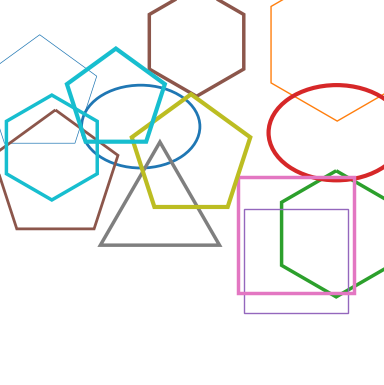[{"shape": "pentagon", "thickness": 0.5, "radius": 0.78, "center": [0.103, 0.754]}, {"shape": "oval", "thickness": 2, "radius": 0.77, "center": [0.366, 0.671]}, {"shape": "hexagon", "thickness": 1, "radius": 0.99, "center": [0.876, 0.884]}, {"shape": "hexagon", "thickness": 2.5, "radius": 0.82, "center": [0.873, 0.393]}, {"shape": "oval", "thickness": 3, "radius": 0.88, "center": [0.874, 0.655]}, {"shape": "square", "thickness": 1, "radius": 0.67, "center": [0.768, 0.322]}, {"shape": "pentagon", "thickness": 2, "radius": 0.85, "center": [0.144, 0.544]}, {"shape": "hexagon", "thickness": 2.5, "radius": 0.71, "center": [0.511, 0.891]}, {"shape": "square", "thickness": 2.5, "radius": 0.76, "center": [0.768, 0.39]}, {"shape": "triangle", "thickness": 2.5, "radius": 0.89, "center": [0.415, 0.452]}, {"shape": "pentagon", "thickness": 3, "radius": 0.81, "center": [0.496, 0.593]}, {"shape": "pentagon", "thickness": 3, "radius": 0.67, "center": [0.301, 0.74]}, {"shape": "hexagon", "thickness": 2.5, "radius": 0.68, "center": [0.135, 0.617]}]